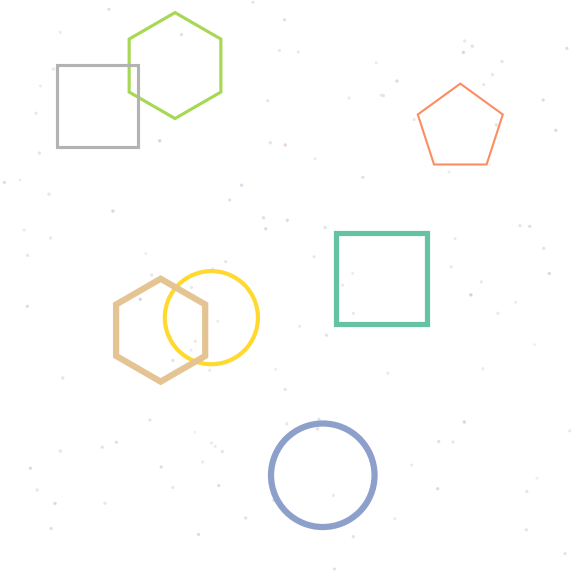[{"shape": "square", "thickness": 2.5, "radius": 0.4, "center": [0.661, 0.517]}, {"shape": "pentagon", "thickness": 1, "radius": 0.39, "center": [0.797, 0.777]}, {"shape": "circle", "thickness": 3, "radius": 0.45, "center": [0.559, 0.176]}, {"shape": "hexagon", "thickness": 1.5, "radius": 0.46, "center": [0.303, 0.886]}, {"shape": "circle", "thickness": 2, "radius": 0.4, "center": [0.366, 0.449]}, {"shape": "hexagon", "thickness": 3, "radius": 0.45, "center": [0.278, 0.427]}, {"shape": "square", "thickness": 1.5, "radius": 0.35, "center": [0.169, 0.816]}]